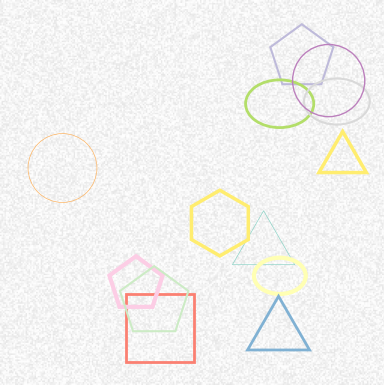[{"shape": "triangle", "thickness": 0.5, "radius": 0.47, "center": [0.685, 0.359]}, {"shape": "oval", "thickness": 3, "radius": 0.34, "center": [0.727, 0.284]}, {"shape": "pentagon", "thickness": 1.5, "radius": 0.43, "center": [0.784, 0.851]}, {"shape": "square", "thickness": 2, "radius": 0.44, "center": [0.416, 0.149]}, {"shape": "triangle", "thickness": 2, "radius": 0.47, "center": [0.724, 0.137]}, {"shape": "circle", "thickness": 0.5, "radius": 0.45, "center": [0.162, 0.564]}, {"shape": "oval", "thickness": 2, "radius": 0.44, "center": [0.726, 0.731]}, {"shape": "pentagon", "thickness": 3, "radius": 0.36, "center": [0.353, 0.262]}, {"shape": "oval", "thickness": 1.5, "radius": 0.43, "center": [0.875, 0.736]}, {"shape": "circle", "thickness": 1, "radius": 0.47, "center": [0.854, 0.791]}, {"shape": "pentagon", "thickness": 1.5, "radius": 0.47, "center": [0.401, 0.215]}, {"shape": "triangle", "thickness": 2.5, "radius": 0.36, "center": [0.89, 0.587]}, {"shape": "hexagon", "thickness": 2.5, "radius": 0.43, "center": [0.571, 0.421]}]